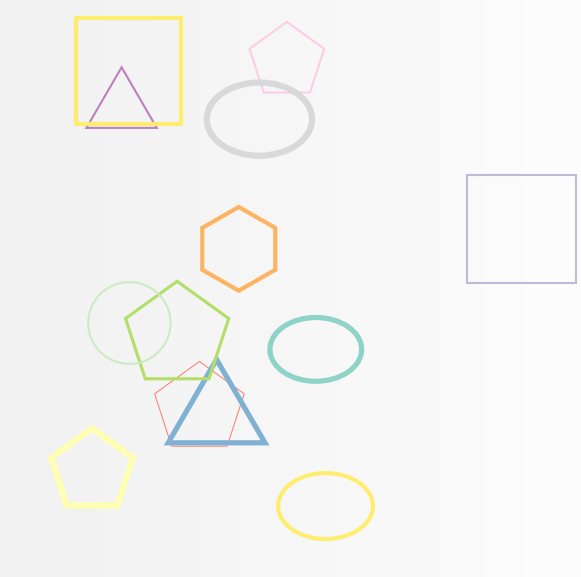[{"shape": "oval", "thickness": 2.5, "radius": 0.39, "center": [0.543, 0.394]}, {"shape": "pentagon", "thickness": 3, "radius": 0.37, "center": [0.158, 0.183]}, {"shape": "square", "thickness": 1, "radius": 0.47, "center": [0.897, 0.603]}, {"shape": "pentagon", "thickness": 0.5, "radius": 0.41, "center": [0.343, 0.292]}, {"shape": "triangle", "thickness": 2.5, "radius": 0.48, "center": [0.373, 0.28]}, {"shape": "hexagon", "thickness": 2, "radius": 0.36, "center": [0.411, 0.568]}, {"shape": "pentagon", "thickness": 1.5, "radius": 0.47, "center": [0.305, 0.419]}, {"shape": "pentagon", "thickness": 1, "radius": 0.34, "center": [0.493, 0.894]}, {"shape": "oval", "thickness": 3, "radius": 0.45, "center": [0.446, 0.793]}, {"shape": "triangle", "thickness": 1, "radius": 0.35, "center": [0.209, 0.813]}, {"shape": "circle", "thickness": 1, "radius": 0.35, "center": [0.223, 0.44]}, {"shape": "oval", "thickness": 2, "radius": 0.41, "center": [0.56, 0.123]}, {"shape": "square", "thickness": 2, "radius": 0.46, "center": [0.221, 0.876]}]